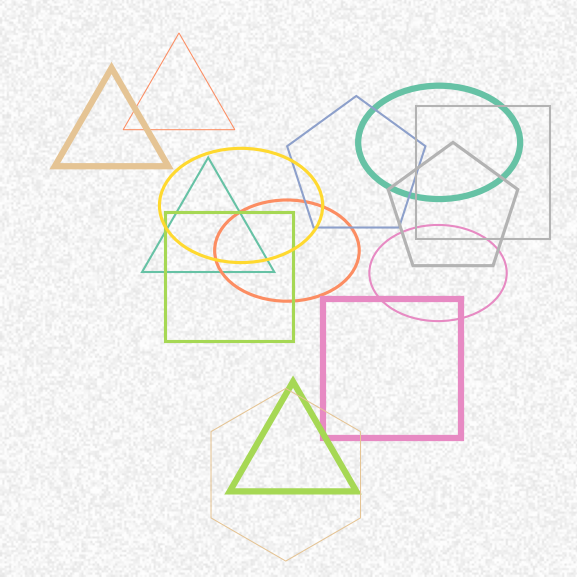[{"shape": "triangle", "thickness": 1, "radius": 0.66, "center": [0.361, 0.594]}, {"shape": "oval", "thickness": 3, "radius": 0.7, "center": [0.76, 0.753]}, {"shape": "triangle", "thickness": 0.5, "radius": 0.56, "center": [0.31, 0.83]}, {"shape": "oval", "thickness": 1.5, "radius": 0.63, "center": [0.497, 0.565]}, {"shape": "pentagon", "thickness": 1, "radius": 0.63, "center": [0.617, 0.707]}, {"shape": "oval", "thickness": 1, "radius": 0.59, "center": [0.758, 0.526]}, {"shape": "square", "thickness": 3, "radius": 0.6, "center": [0.679, 0.361]}, {"shape": "triangle", "thickness": 3, "radius": 0.63, "center": [0.507, 0.212]}, {"shape": "square", "thickness": 1.5, "radius": 0.56, "center": [0.397, 0.521]}, {"shape": "oval", "thickness": 1.5, "radius": 0.71, "center": [0.417, 0.643]}, {"shape": "hexagon", "thickness": 0.5, "radius": 0.75, "center": [0.495, 0.177]}, {"shape": "triangle", "thickness": 3, "radius": 0.57, "center": [0.193, 0.768]}, {"shape": "pentagon", "thickness": 1.5, "radius": 0.59, "center": [0.784, 0.635]}, {"shape": "square", "thickness": 1, "radius": 0.58, "center": [0.836, 0.7]}]